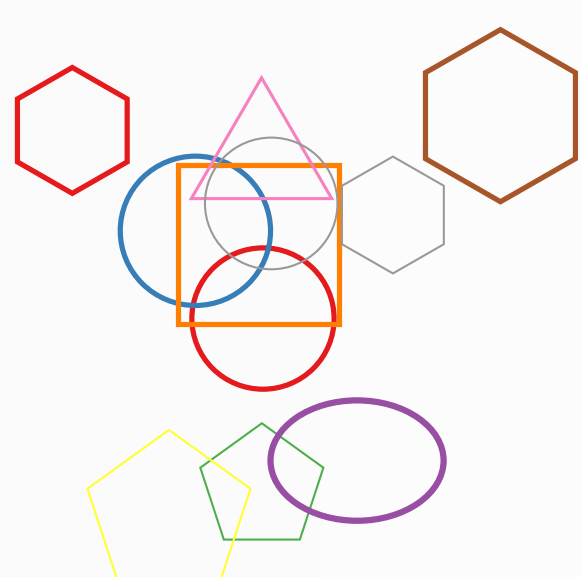[{"shape": "circle", "thickness": 2.5, "radius": 0.61, "center": [0.452, 0.448]}, {"shape": "hexagon", "thickness": 2.5, "radius": 0.54, "center": [0.124, 0.773]}, {"shape": "circle", "thickness": 2.5, "radius": 0.65, "center": [0.336, 0.599]}, {"shape": "pentagon", "thickness": 1, "radius": 0.56, "center": [0.45, 0.155]}, {"shape": "oval", "thickness": 3, "radius": 0.74, "center": [0.614, 0.202]}, {"shape": "square", "thickness": 2.5, "radius": 0.69, "center": [0.444, 0.576]}, {"shape": "pentagon", "thickness": 1, "radius": 0.74, "center": [0.291, 0.107]}, {"shape": "hexagon", "thickness": 2.5, "radius": 0.74, "center": [0.861, 0.799]}, {"shape": "triangle", "thickness": 1.5, "radius": 0.7, "center": [0.45, 0.725]}, {"shape": "circle", "thickness": 1, "radius": 0.57, "center": [0.467, 0.647]}, {"shape": "hexagon", "thickness": 1, "radius": 0.51, "center": [0.676, 0.627]}]